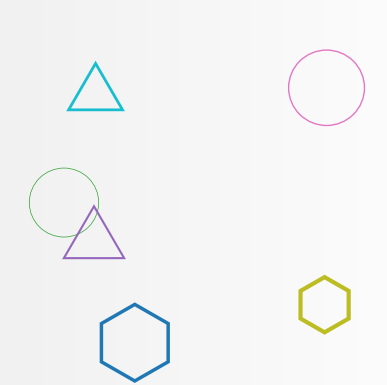[{"shape": "hexagon", "thickness": 2.5, "radius": 0.5, "center": [0.348, 0.11]}, {"shape": "circle", "thickness": 0.5, "radius": 0.45, "center": [0.165, 0.474]}, {"shape": "triangle", "thickness": 1.5, "radius": 0.45, "center": [0.243, 0.374]}, {"shape": "circle", "thickness": 1, "radius": 0.49, "center": [0.843, 0.772]}, {"shape": "hexagon", "thickness": 3, "radius": 0.36, "center": [0.838, 0.208]}, {"shape": "triangle", "thickness": 2, "radius": 0.4, "center": [0.247, 0.755]}]